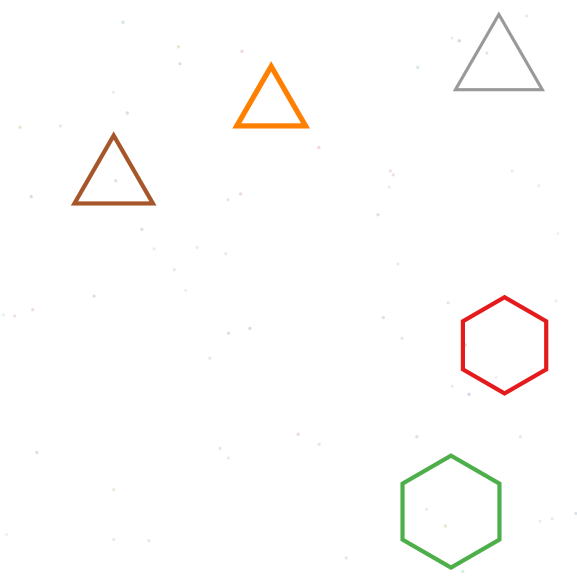[{"shape": "hexagon", "thickness": 2, "radius": 0.42, "center": [0.874, 0.401]}, {"shape": "hexagon", "thickness": 2, "radius": 0.48, "center": [0.781, 0.113]}, {"shape": "triangle", "thickness": 2.5, "radius": 0.34, "center": [0.47, 0.815]}, {"shape": "triangle", "thickness": 2, "radius": 0.39, "center": [0.197, 0.686]}, {"shape": "triangle", "thickness": 1.5, "radius": 0.43, "center": [0.864, 0.887]}]